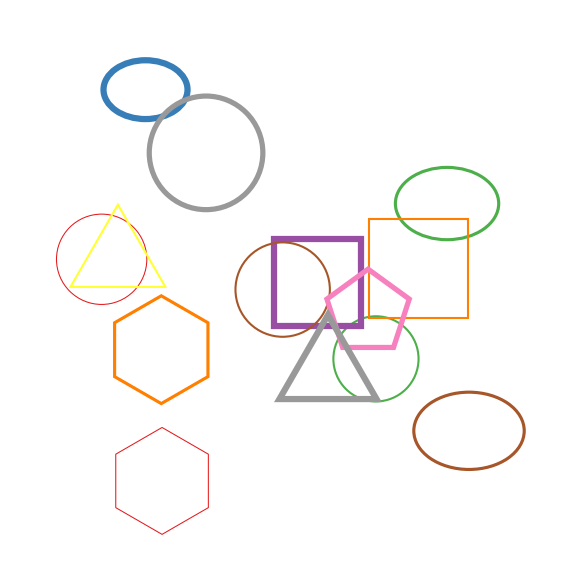[{"shape": "hexagon", "thickness": 0.5, "radius": 0.46, "center": [0.281, 0.166]}, {"shape": "circle", "thickness": 0.5, "radius": 0.39, "center": [0.176, 0.55]}, {"shape": "oval", "thickness": 3, "radius": 0.36, "center": [0.252, 0.844]}, {"shape": "circle", "thickness": 1, "radius": 0.37, "center": [0.651, 0.378]}, {"shape": "oval", "thickness": 1.5, "radius": 0.45, "center": [0.774, 0.647]}, {"shape": "square", "thickness": 3, "radius": 0.38, "center": [0.55, 0.509]}, {"shape": "hexagon", "thickness": 1.5, "radius": 0.47, "center": [0.279, 0.394]}, {"shape": "square", "thickness": 1, "radius": 0.43, "center": [0.725, 0.534]}, {"shape": "triangle", "thickness": 1, "radius": 0.47, "center": [0.204, 0.55]}, {"shape": "circle", "thickness": 1, "radius": 0.41, "center": [0.489, 0.498]}, {"shape": "oval", "thickness": 1.5, "radius": 0.48, "center": [0.812, 0.253]}, {"shape": "pentagon", "thickness": 2.5, "radius": 0.37, "center": [0.637, 0.458]}, {"shape": "circle", "thickness": 2.5, "radius": 0.49, "center": [0.357, 0.734]}, {"shape": "triangle", "thickness": 3, "radius": 0.49, "center": [0.568, 0.357]}]